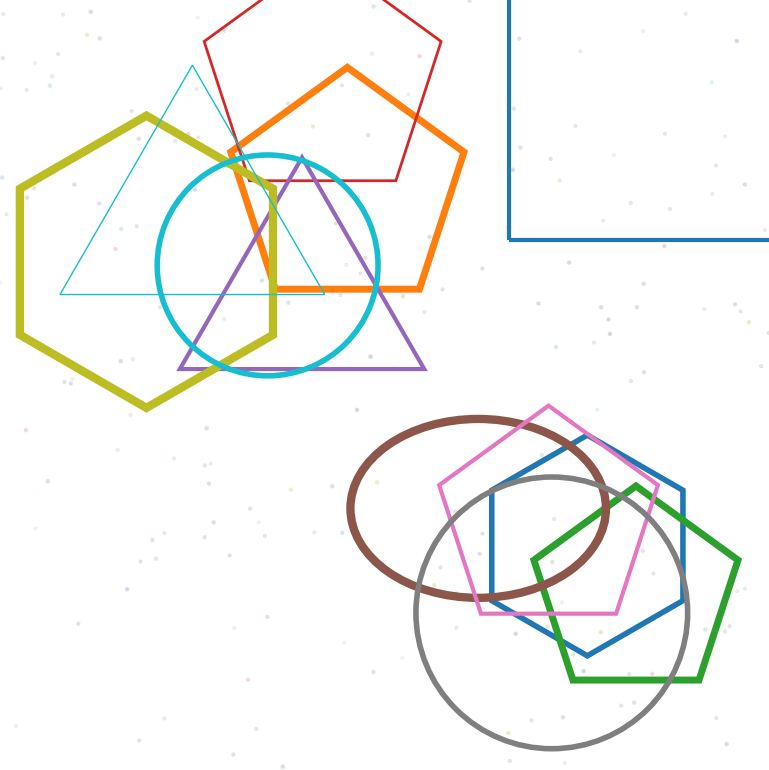[{"shape": "square", "thickness": 1.5, "radius": 0.99, "center": [0.86, 0.888]}, {"shape": "hexagon", "thickness": 2, "radius": 0.72, "center": [0.763, 0.292]}, {"shape": "pentagon", "thickness": 2.5, "radius": 0.8, "center": [0.451, 0.753]}, {"shape": "pentagon", "thickness": 2.5, "radius": 0.7, "center": [0.826, 0.23]}, {"shape": "pentagon", "thickness": 1, "radius": 0.81, "center": [0.419, 0.896]}, {"shape": "triangle", "thickness": 1.5, "radius": 0.92, "center": [0.392, 0.612]}, {"shape": "oval", "thickness": 3, "radius": 0.83, "center": [0.621, 0.34]}, {"shape": "pentagon", "thickness": 1.5, "radius": 0.75, "center": [0.712, 0.324]}, {"shape": "circle", "thickness": 2, "radius": 0.88, "center": [0.717, 0.204]}, {"shape": "hexagon", "thickness": 3, "radius": 0.95, "center": [0.19, 0.66]}, {"shape": "circle", "thickness": 2, "radius": 0.72, "center": [0.348, 0.655]}, {"shape": "triangle", "thickness": 0.5, "radius": 0.99, "center": [0.25, 0.717]}]